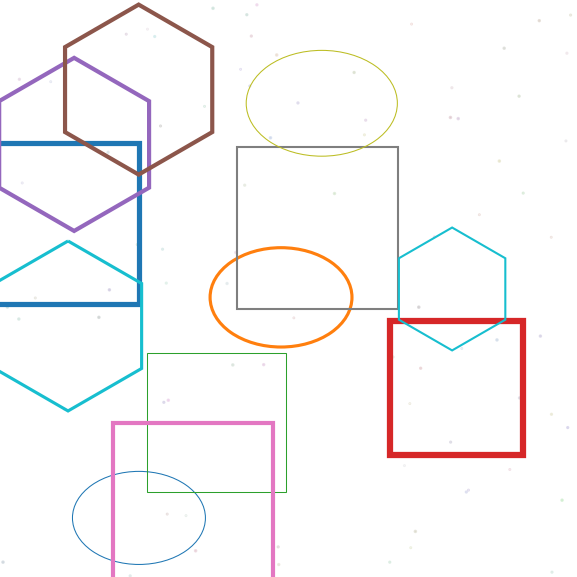[{"shape": "oval", "thickness": 0.5, "radius": 0.58, "center": [0.241, 0.102]}, {"shape": "square", "thickness": 2.5, "radius": 0.7, "center": [0.102, 0.613]}, {"shape": "oval", "thickness": 1.5, "radius": 0.61, "center": [0.487, 0.484]}, {"shape": "square", "thickness": 0.5, "radius": 0.6, "center": [0.374, 0.268]}, {"shape": "square", "thickness": 3, "radius": 0.58, "center": [0.791, 0.327]}, {"shape": "hexagon", "thickness": 2, "radius": 0.75, "center": [0.128, 0.749]}, {"shape": "hexagon", "thickness": 2, "radius": 0.74, "center": [0.24, 0.844]}, {"shape": "square", "thickness": 2, "radius": 0.69, "center": [0.334, 0.128]}, {"shape": "square", "thickness": 1, "radius": 0.7, "center": [0.55, 0.605]}, {"shape": "oval", "thickness": 0.5, "radius": 0.65, "center": [0.557, 0.82]}, {"shape": "hexagon", "thickness": 1.5, "radius": 0.74, "center": [0.118, 0.435]}, {"shape": "hexagon", "thickness": 1, "radius": 0.53, "center": [0.783, 0.499]}]